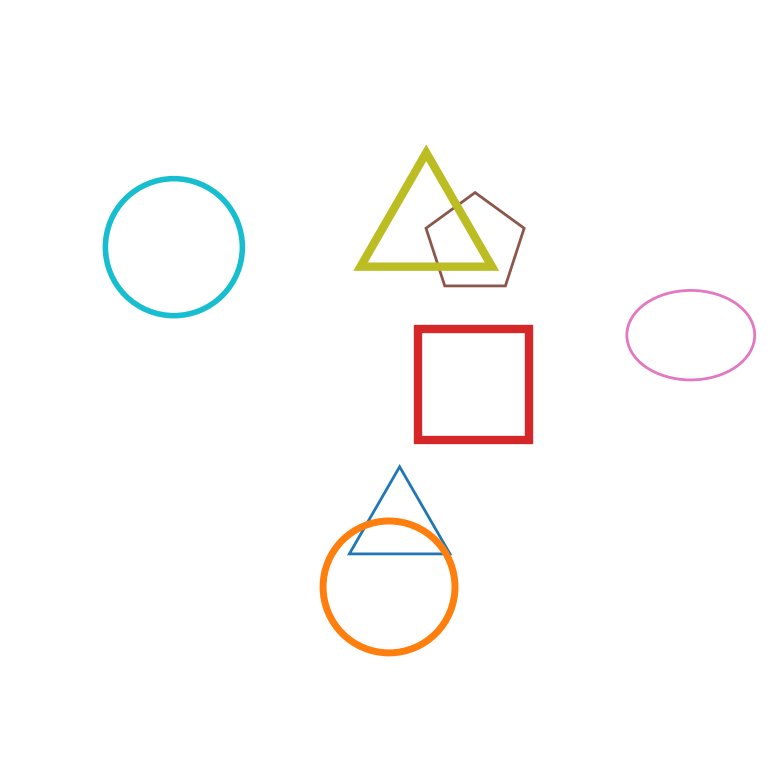[{"shape": "triangle", "thickness": 1, "radius": 0.38, "center": [0.519, 0.318]}, {"shape": "circle", "thickness": 2.5, "radius": 0.43, "center": [0.505, 0.238]}, {"shape": "square", "thickness": 3, "radius": 0.36, "center": [0.615, 0.501]}, {"shape": "pentagon", "thickness": 1, "radius": 0.33, "center": [0.617, 0.683]}, {"shape": "oval", "thickness": 1, "radius": 0.42, "center": [0.897, 0.565]}, {"shape": "triangle", "thickness": 3, "radius": 0.49, "center": [0.554, 0.703]}, {"shape": "circle", "thickness": 2, "radius": 0.44, "center": [0.226, 0.679]}]